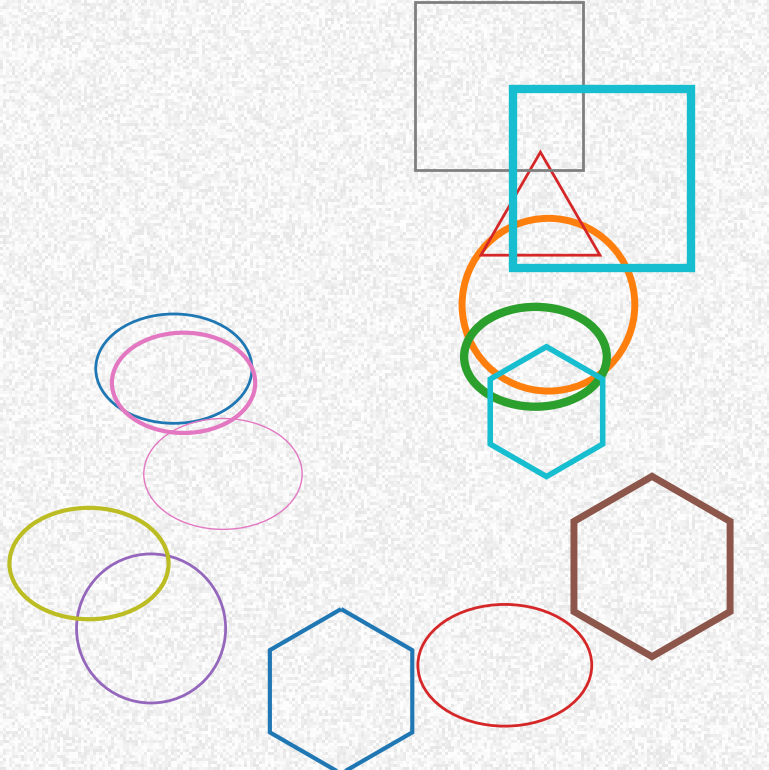[{"shape": "oval", "thickness": 1, "radius": 0.51, "center": [0.226, 0.521]}, {"shape": "hexagon", "thickness": 1.5, "radius": 0.53, "center": [0.443, 0.102]}, {"shape": "circle", "thickness": 2.5, "radius": 0.56, "center": [0.712, 0.604]}, {"shape": "oval", "thickness": 3, "radius": 0.46, "center": [0.695, 0.537]}, {"shape": "triangle", "thickness": 1, "radius": 0.45, "center": [0.702, 0.713]}, {"shape": "oval", "thickness": 1, "radius": 0.56, "center": [0.656, 0.136]}, {"shape": "circle", "thickness": 1, "radius": 0.48, "center": [0.196, 0.184]}, {"shape": "hexagon", "thickness": 2.5, "radius": 0.59, "center": [0.847, 0.264]}, {"shape": "oval", "thickness": 0.5, "radius": 0.51, "center": [0.29, 0.384]}, {"shape": "oval", "thickness": 1.5, "radius": 0.47, "center": [0.238, 0.503]}, {"shape": "square", "thickness": 1, "radius": 0.55, "center": [0.648, 0.888]}, {"shape": "oval", "thickness": 1.5, "radius": 0.52, "center": [0.116, 0.268]}, {"shape": "square", "thickness": 3, "radius": 0.58, "center": [0.782, 0.768]}, {"shape": "hexagon", "thickness": 2, "radius": 0.42, "center": [0.71, 0.465]}]